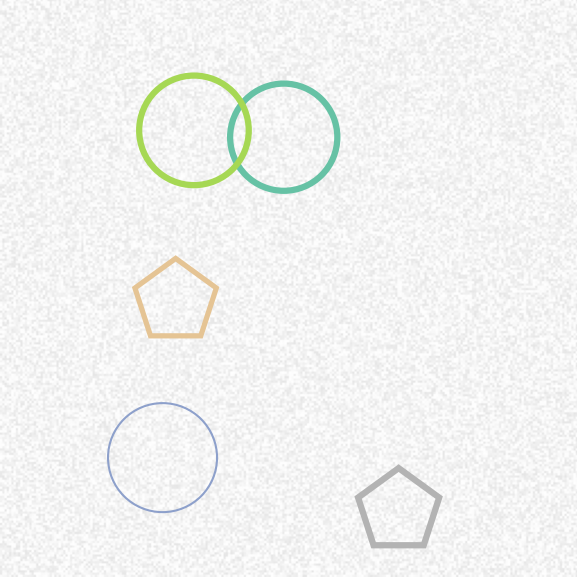[{"shape": "circle", "thickness": 3, "radius": 0.46, "center": [0.491, 0.762]}, {"shape": "circle", "thickness": 1, "radius": 0.47, "center": [0.281, 0.207]}, {"shape": "circle", "thickness": 3, "radius": 0.47, "center": [0.336, 0.773]}, {"shape": "pentagon", "thickness": 2.5, "radius": 0.37, "center": [0.304, 0.478]}, {"shape": "pentagon", "thickness": 3, "radius": 0.37, "center": [0.69, 0.115]}]